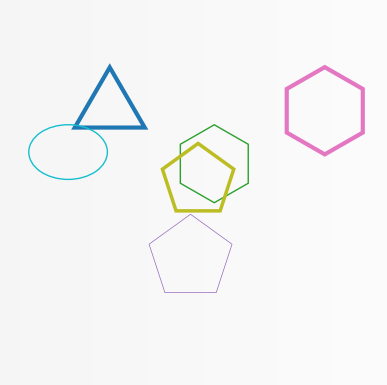[{"shape": "triangle", "thickness": 3, "radius": 0.52, "center": [0.283, 0.721]}, {"shape": "hexagon", "thickness": 1, "radius": 0.51, "center": [0.553, 0.575]}, {"shape": "pentagon", "thickness": 0.5, "radius": 0.56, "center": [0.492, 0.331]}, {"shape": "hexagon", "thickness": 3, "radius": 0.57, "center": [0.838, 0.712]}, {"shape": "pentagon", "thickness": 2.5, "radius": 0.48, "center": [0.511, 0.531]}, {"shape": "oval", "thickness": 1, "radius": 0.51, "center": [0.176, 0.605]}]